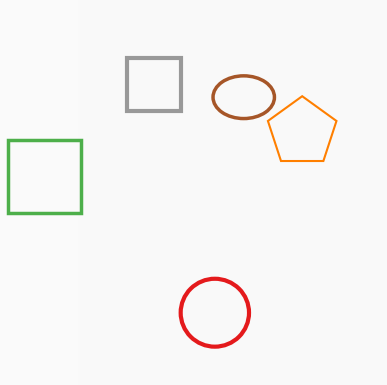[{"shape": "circle", "thickness": 3, "radius": 0.44, "center": [0.554, 0.188]}, {"shape": "square", "thickness": 2.5, "radius": 0.47, "center": [0.116, 0.542]}, {"shape": "pentagon", "thickness": 1.5, "radius": 0.47, "center": [0.78, 0.657]}, {"shape": "oval", "thickness": 2.5, "radius": 0.4, "center": [0.629, 0.748]}, {"shape": "square", "thickness": 3, "radius": 0.34, "center": [0.397, 0.78]}]